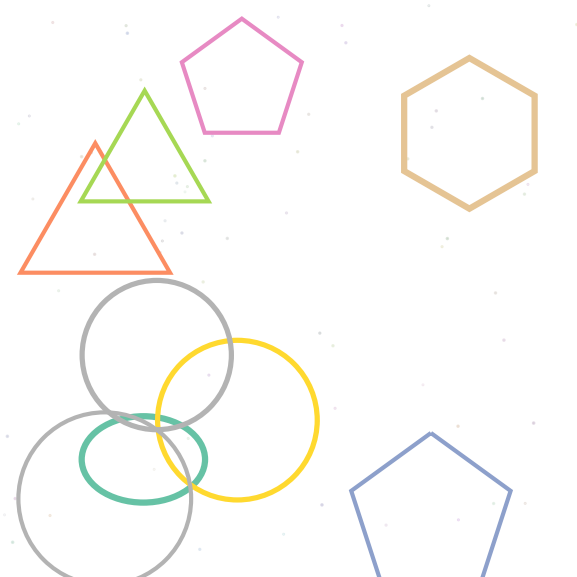[{"shape": "oval", "thickness": 3, "radius": 0.53, "center": [0.248, 0.204]}, {"shape": "triangle", "thickness": 2, "radius": 0.75, "center": [0.165, 0.602]}, {"shape": "pentagon", "thickness": 2, "radius": 0.73, "center": [0.746, 0.104]}, {"shape": "pentagon", "thickness": 2, "radius": 0.55, "center": [0.419, 0.858]}, {"shape": "triangle", "thickness": 2, "radius": 0.64, "center": [0.25, 0.714]}, {"shape": "circle", "thickness": 2.5, "radius": 0.69, "center": [0.411, 0.272]}, {"shape": "hexagon", "thickness": 3, "radius": 0.65, "center": [0.813, 0.768]}, {"shape": "circle", "thickness": 2, "radius": 0.75, "center": [0.181, 0.136]}, {"shape": "circle", "thickness": 2.5, "radius": 0.65, "center": [0.271, 0.384]}]